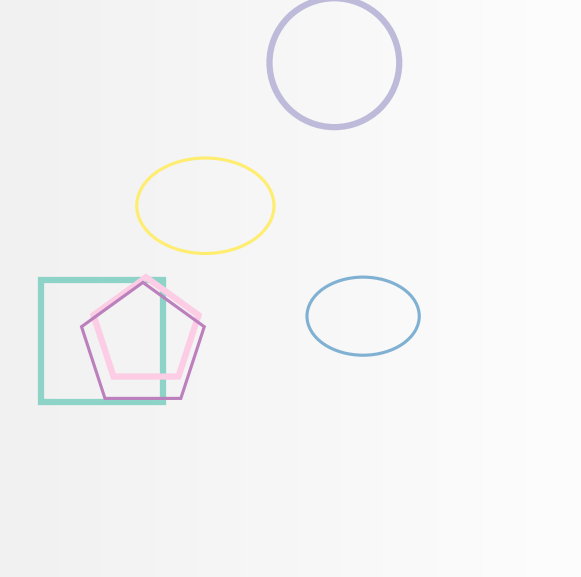[{"shape": "square", "thickness": 3, "radius": 0.53, "center": [0.176, 0.409]}, {"shape": "circle", "thickness": 3, "radius": 0.56, "center": [0.575, 0.891]}, {"shape": "oval", "thickness": 1.5, "radius": 0.48, "center": [0.625, 0.452]}, {"shape": "pentagon", "thickness": 3, "radius": 0.48, "center": [0.251, 0.424]}, {"shape": "pentagon", "thickness": 1.5, "radius": 0.56, "center": [0.246, 0.399]}, {"shape": "oval", "thickness": 1.5, "radius": 0.59, "center": [0.353, 0.643]}]